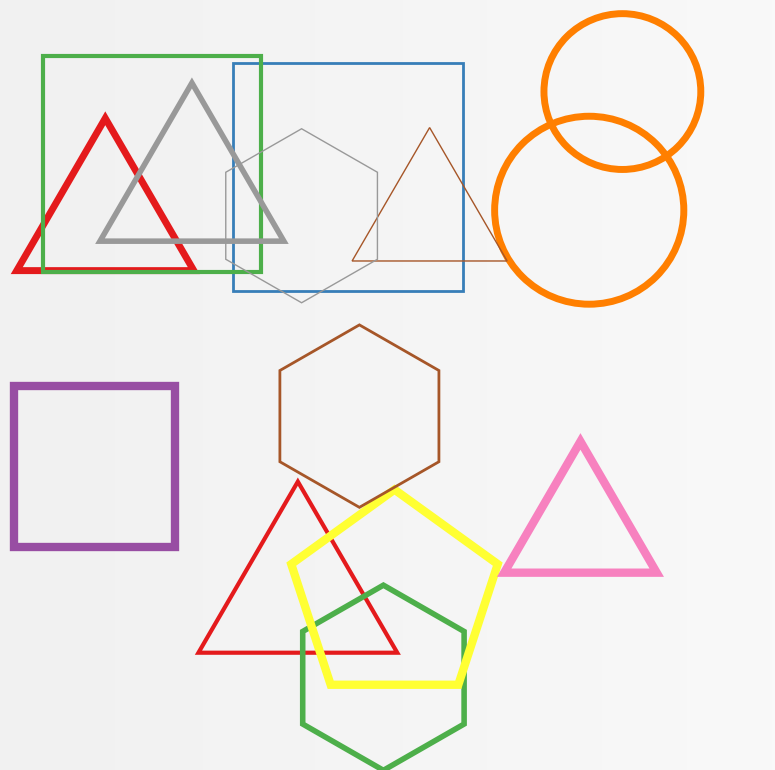[{"shape": "triangle", "thickness": 2.5, "radius": 0.66, "center": [0.136, 0.715]}, {"shape": "triangle", "thickness": 1.5, "radius": 0.74, "center": [0.384, 0.226]}, {"shape": "square", "thickness": 1, "radius": 0.74, "center": [0.449, 0.77]}, {"shape": "hexagon", "thickness": 2, "radius": 0.6, "center": [0.495, 0.12]}, {"shape": "square", "thickness": 1.5, "radius": 0.7, "center": [0.197, 0.787]}, {"shape": "square", "thickness": 3, "radius": 0.52, "center": [0.122, 0.394]}, {"shape": "circle", "thickness": 2.5, "radius": 0.51, "center": [0.803, 0.881]}, {"shape": "circle", "thickness": 2.5, "radius": 0.61, "center": [0.76, 0.727]}, {"shape": "pentagon", "thickness": 3, "radius": 0.7, "center": [0.509, 0.224]}, {"shape": "triangle", "thickness": 0.5, "radius": 0.58, "center": [0.554, 0.719]}, {"shape": "hexagon", "thickness": 1, "radius": 0.59, "center": [0.464, 0.46]}, {"shape": "triangle", "thickness": 3, "radius": 0.57, "center": [0.749, 0.313]}, {"shape": "triangle", "thickness": 2, "radius": 0.68, "center": [0.248, 0.755]}, {"shape": "hexagon", "thickness": 0.5, "radius": 0.56, "center": [0.389, 0.72]}]